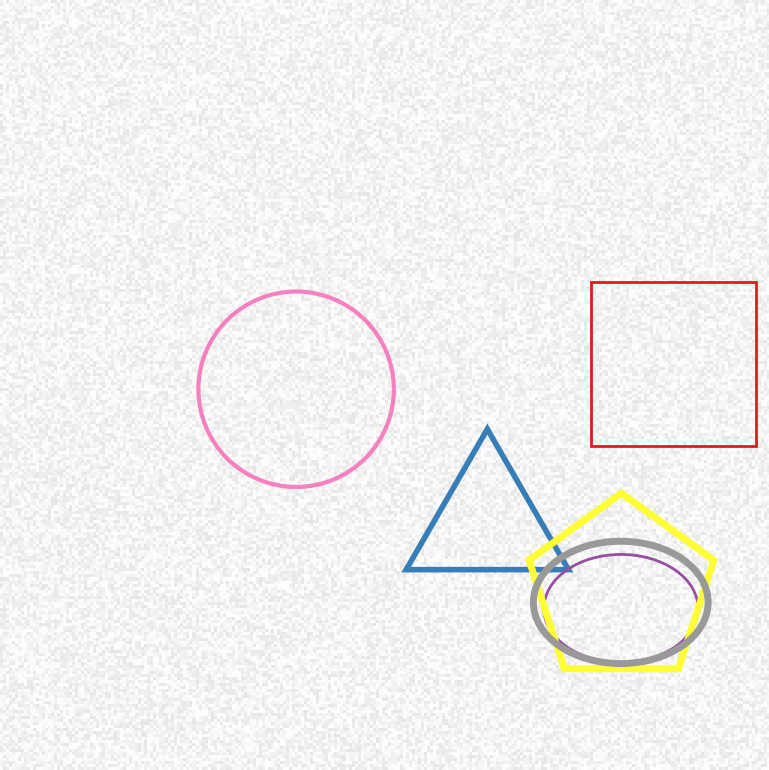[{"shape": "square", "thickness": 1, "radius": 0.53, "center": [0.875, 0.527]}, {"shape": "triangle", "thickness": 2, "radius": 0.61, "center": [0.633, 0.321]}, {"shape": "oval", "thickness": 1, "radius": 0.5, "center": [0.806, 0.21]}, {"shape": "pentagon", "thickness": 2.5, "radius": 0.63, "center": [0.807, 0.233]}, {"shape": "circle", "thickness": 1.5, "radius": 0.63, "center": [0.385, 0.494]}, {"shape": "oval", "thickness": 2.5, "radius": 0.57, "center": [0.806, 0.218]}]